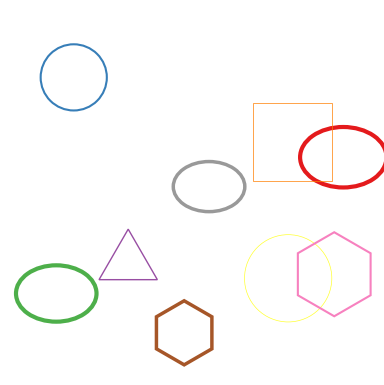[{"shape": "oval", "thickness": 3, "radius": 0.56, "center": [0.892, 0.592]}, {"shape": "circle", "thickness": 1.5, "radius": 0.43, "center": [0.192, 0.799]}, {"shape": "oval", "thickness": 3, "radius": 0.52, "center": [0.146, 0.238]}, {"shape": "triangle", "thickness": 1, "radius": 0.44, "center": [0.333, 0.317]}, {"shape": "square", "thickness": 0.5, "radius": 0.51, "center": [0.759, 0.631]}, {"shape": "circle", "thickness": 0.5, "radius": 0.57, "center": [0.748, 0.277]}, {"shape": "hexagon", "thickness": 2.5, "radius": 0.42, "center": [0.478, 0.136]}, {"shape": "hexagon", "thickness": 1.5, "radius": 0.55, "center": [0.868, 0.288]}, {"shape": "oval", "thickness": 2.5, "radius": 0.46, "center": [0.543, 0.515]}]